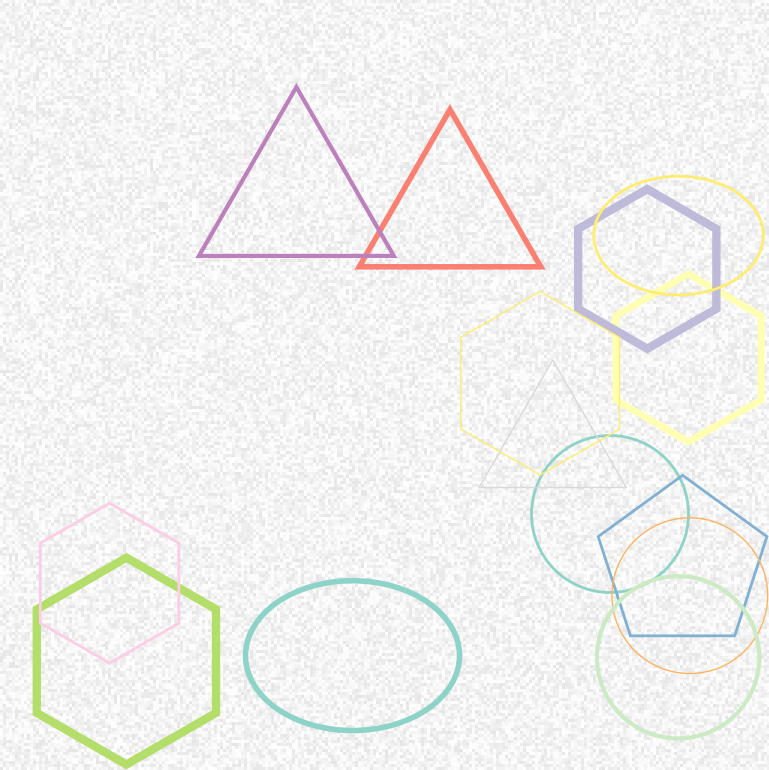[{"shape": "circle", "thickness": 1, "radius": 0.51, "center": [0.792, 0.332]}, {"shape": "oval", "thickness": 2, "radius": 0.7, "center": [0.458, 0.149]}, {"shape": "hexagon", "thickness": 2.5, "radius": 0.55, "center": [0.894, 0.535]}, {"shape": "hexagon", "thickness": 3, "radius": 0.52, "center": [0.841, 0.651]}, {"shape": "triangle", "thickness": 2, "radius": 0.68, "center": [0.584, 0.722]}, {"shape": "pentagon", "thickness": 1, "radius": 0.58, "center": [0.886, 0.267]}, {"shape": "circle", "thickness": 0.5, "radius": 0.51, "center": [0.896, 0.226]}, {"shape": "hexagon", "thickness": 3, "radius": 0.67, "center": [0.164, 0.141]}, {"shape": "hexagon", "thickness": 1, "radius": 0.52, "center": [0.142, 0.243]}, {"shape": "triangle", "thickness": 0.5, "radius": 0.55, "center": [0.718, 0.422]}, {"shape": "triangle", "thickness": 1.5, "radius": 0.73, "center": [0.385, 0.741]}, {"shape": "circle", "thickness": 1.5, "radius": 0.53, "center": [0.881, 0.146]}, {"shape": "hexagon", "thickness": 0.5, "radius": 0.6, "center": [0.701, 0.502]}, {"shape": "oval", "thickness": 1, "radius": 0.55, "center": [0.881, 0.694]}]